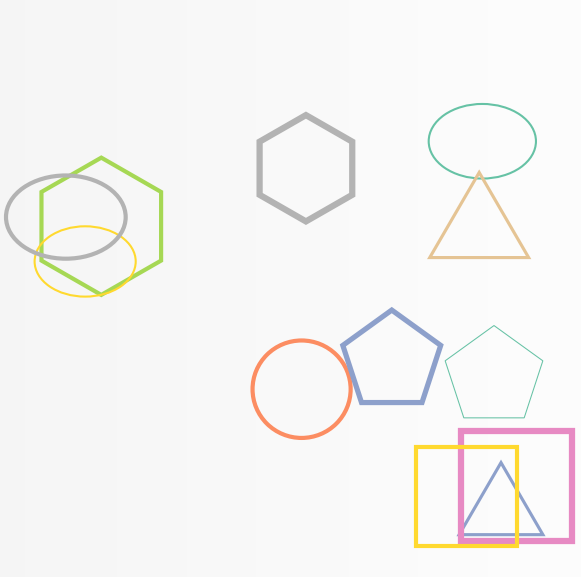[{"shape": "pentagon", "thickness": 0.5, "radius": 0.44, "center": [0.85, 0.347]}, {"shape": "oval", "thickness": 1, "radius": 0.46, "center": [0.83, 0.755]}, {"shape": "circle", "thickness": 2, "radius": 0.42, "center": [0.519, 0.325]}, {"shape": "triangle", "thickness": 1.5, "radius": 0.42, "center": [0.862, 0.115]}, {"shape": "pentagon", "thickness": 2.5, "radius": 0.44, "center": [0.674, 0.374]}, {"shape": "square", "thickness": 3, "radius": 0.48, "center": [0.888, 0.157]}, {"shape": "hexagon", "thickness": 2, "radius": 0.59, "center": [0.174, 0.607]}, {"shape": "oval", "thickness": 1, "radius": 0.43, "center": [0.147, 0.546]}, {"shape": "square", "thickness": 2, "radius": 0.43, "center": [0.803, 0.139]}, {"shape": "triangle", "thickness": 1.5, "radius": 0.49, "center": [0.824, 0.602]}, {"shape": "hexagon", "thickness": 3, "radius": 0.46, "center": [0.526, 0.708]}, {"shape": "oval", "thickness": 2, "radius": 0.51, "center": [0.113, 0.623]}]